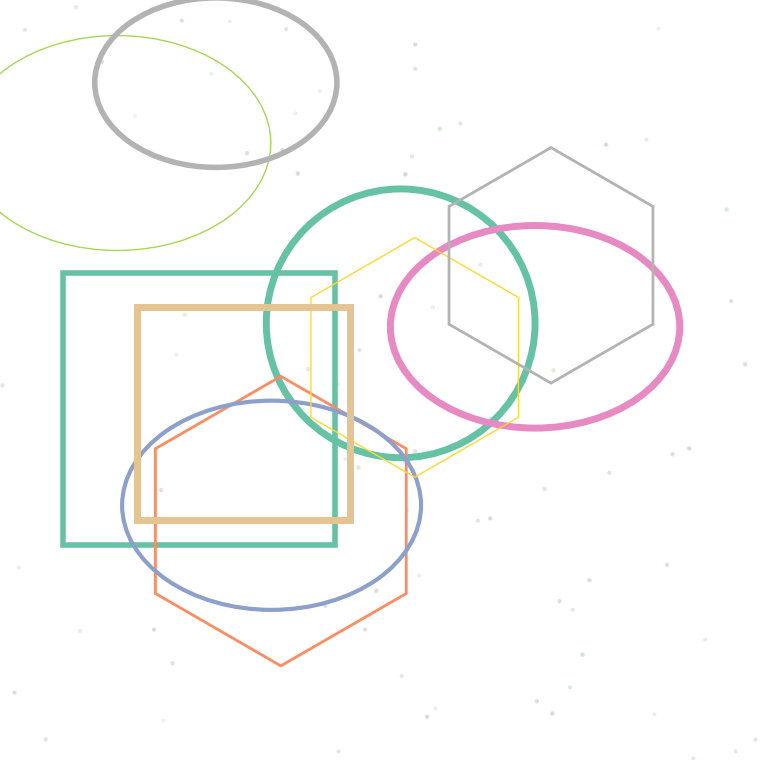[{"shape": "circle", "thickness": 2.5, "radius": 0.87, "center": [0.52, 0.58]}, {"shape": "square", "thickness": 2, "radius": 0.88, "center": [0.258, 0.469]}, {"shape": "hexagon", "thickness": 1, "radius": 0.94, "center": [0.365, 0.323]}, {"shape": "oval", "thickness": 1.5, "radius": 0.97, "center": [0.353, 0.344]}, {"shape": "oval", "thickness": 2.5, "radius": 0.94, "center": [0.695, 0.576]}, {"shape": "oval", "thickness": 0.5, "radius": 1.0, "center": [0.152, 0.814]}, {"shape": "hexagon", "thickness": 0.5, "radius": 0.78, "center": [0.539, 0.536]}, {"shape": "square", "thickness": 2.5, "radius": 0.69, "center": [0.316, 0.463]}, {"shape": "oval", "thickness": 2, "radius": 0.79, "center": [0.28, 0.893]}, {"shape": "hexagon", "thickness": 1, "radius": 0.76, "center": [0.716, 0.655]}]